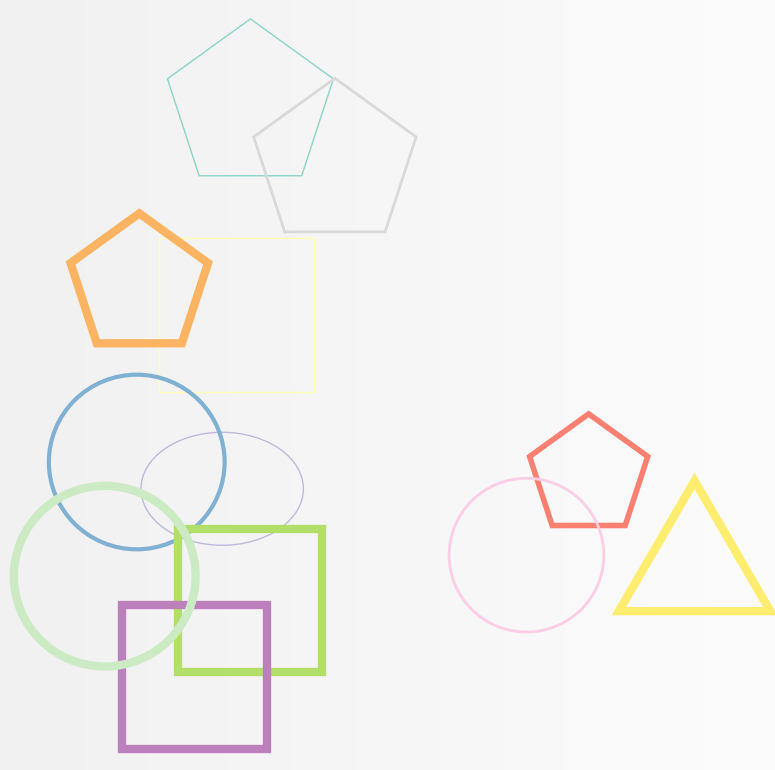[{"shape": "pentagon", "thickness": 0.5, "radius": 0.56, "center": [0.323, 0.863]}, {"shape": "square", "thickness": 0.5, "radius": 0.5, "center": [0.305, 0.591]}, {"shape": "oval", "thickness": 0.5, "radius": 0.52, "center": [0.287, 0.365]}, {"shape": "pentagon", "thickness": 2, "radius": 0.4, "center": [0.76, 0.382]}, {"shape": "circle", "thickness": 1.5, "radius": 0.57, "center": [0.176, 0.4]}, {"shape": "pentagon", "thickness": 3, "radius": 0.47, "center": [0.18, 0.63]}, {"shape": "square", "thickness": 3, "radius": 0.46, "center": [0.322, 0.22]}, {"shape": "circle", "thickness": 1, "radius": 0.5, "center": [0.679, 0.279]}, {"shape": "pentagon", "thickness": 1, "radius": 0.55, "center": [0.432, 0.788]}, {"shape": "square", "thickness": 3, "radius": 0.47, "center": [0.251, 0.121]}, {"shape": "circle", "thickness": 3, "radius": 0.59, "center": [0.135, 0.252]}, {"shape": "triangle", "thickness": 3, "radius": 0.56, "center": [0.896, 0.263]}]